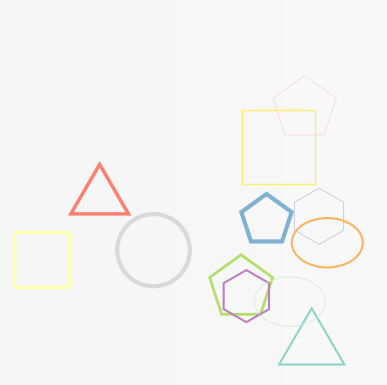[{"shape": "triangle", "thickness": 1.5, "radius": 0.49, "center": [0.804, 0.102]}, {"shape": "square", "thickness": 2.5, "radius": 0.35, "center": [0.108, 0.326]}, {"shape": "hexagon", "thickness": 0.5, "radius": 0.37, "center": [0.824, 0.438]}, {"shape": "triangle", "thickness": 2.5, "radius": 0.43, "center": [0.257, 0.487]}, {"shape": "pentagon", "thickness": 3, "radius": 0.34, "center": [0.688, 0.428]}, {"shape": "oval", "thickness": 1.5, "radius": 0.46, "center": [0.845, 0.37]}, {"shape": "pentagon", "thickness": 2, "radius": 0.43, "center": [0.622, 0.253]}, {"shape": "pentagon", "thickness": 0.5, "radius": 0.43, "center": [0.786, 0.718]}, {"shape": "circle", "thickness": 3, "radius": 0.47, "center": [0.396, 0.35]}, {"shape": "hexagon", "thickness": 1.5, "radius": 0.34, "center": [0.636, 0.231]}, {"shape": "oval", "thickness": 0.5, "radius": 0.46, "center": [0.748, 0.217]}, {"shape": "square", "thickness": 1, "radius": 0.48, "center": [0.719, 0.618]}]